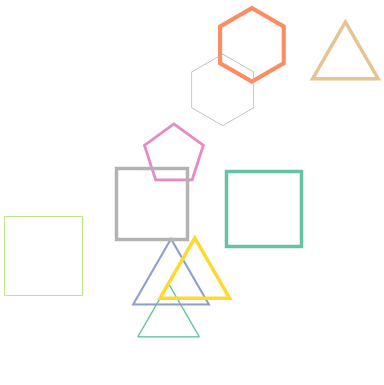[{"shape": "triangle", "thickness": 1, "radius": 0.46, "center": [0.438, 0.171]}, {"shape": "square", "thickness": 2.5, "radius": 0.49, "center": [0.685, 0.458]}, {"shape": "hexagon", "thickness": 3, "radius": 0.48, "center": [0.654, 0.884]}, {"shape": "triangle", "thickness": 1.5, "radius": 0.57, "center": [0.444, 0.266]}, {"shape": "pentagon", "thickness": 2, "radius": 0.4, "center": [0.452, 0.598]}, {"shape": "square", "thickness": 0.5, "radius": 0.51, "center": [0.112, 0.336]}, {"shape": "triangle", "thickness": 2.5, "radius": 0.52, "center": [0.506, 0.278]}, {"shape": "triangle", "thickness": 2.5, "radius": 0.49, "center": [0.897, 0.845]}, {"shape": "hexagon", "thickness": 0.5, "radius": 0.46, "center": [0.578, 0.767]}, {"shape": "square", "thickness": 2.5, "radius": 0.46, "center": [0.394, 0.472]}]